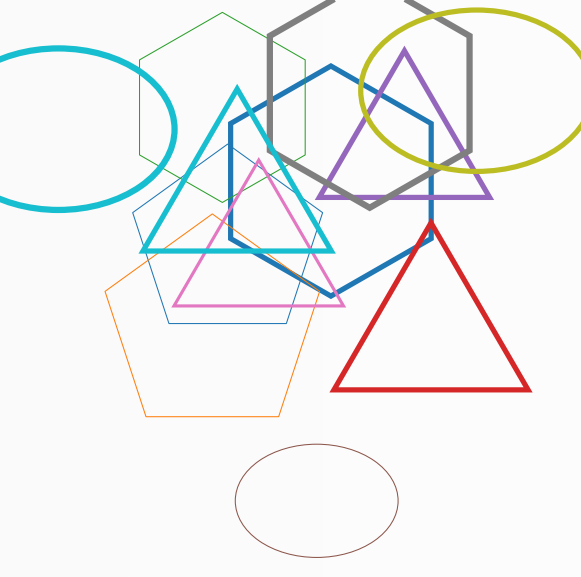[{"shape": "hexagon", "thickness": 2.5, "radius": 1.0, "center": [0.569, 0.686]}, {"shape": "pentagon", "thickness": 0.5, "radius": 0.86, "center": [0.392, 0.578]}, {"shape": "pentagon", "thickness": 0.5, "radius": 0.97, "center": [0.365, 0.435]}, {"shape": "hexagon", "thickness": 0.5, "radius": 0.82, "center": [0.383, 0.813]}, {"shape": "triangle", "thickness": 2.5, "radius": 0.96, "center": [0.742, 0.42]}, {"shape": "triangle", "thickness": 2.5, "radius": 0.85, "center": [0.696, 0.742]}, {"shape": "oval", "thickness": 0.5, "radius": 0.7, "center": [0.545, 0.132]}, {"shape": "triangle", "thickness": 1.5, "radius": 0.84, "center": [0.445, 0.554]}, {"shape": "hexagon", "thickness": 3, "radius": 0.99, "center": [0.636, 0.838]}, {"shape": "oval", "thickness": 2.5, "radius": 1.0, "center": [0.82, 0.842]}, {"shape": "triangle", "thickness": 2.5, "radius": 0.94, "center": [0.408, 0.658]}, {"shape": "oval", "thickness": 3, "radius": 1.0, "center": [0.101, 0.775]}]